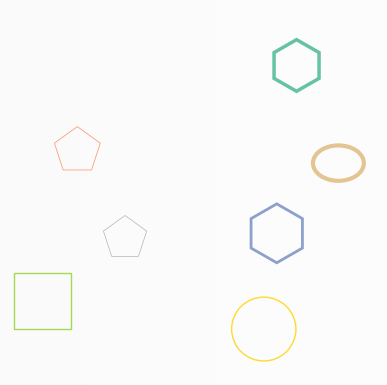[{"shape": "hexagon", "thickness": 2.5, "radius": 0.34, "center": [0.765, 0.83]}, {"shape": "pentagon", "thickness": 0.5, "radius": 0.31, "center": [0.2, 0.609]}, {"shape": "hexagon", "thickness": 2, "radius": 0.38, "center": [0.714, 0.394]}, {"shape": "square", "thickness": 1, "radius": 0.36, "center": [0.11, 0.218]}, {"shape": "circle", "thickness": 1, "radius": 0.41, "center": [0.681, 0.145]}, {"shape": "oval", "thickness": 3, "radius": 0.33, "center": [0.873, 0.576]}, {"shape": "pentagon", "thickness": 0.5, "radius": 0.29, "center": [0.323, 0.382]}]